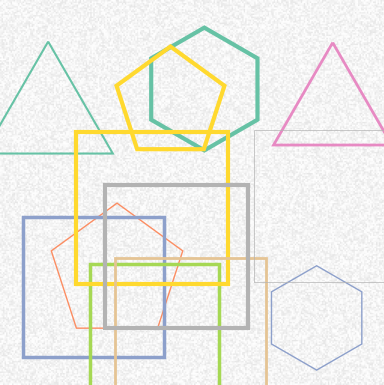[{"shape": "hexagon", "thickness": 3, "radius": 0.8, "center": [0.531, 0.769]}, {"shape": "triangle", "thickness": 1.5, "radius": 0.97, "center": [0.125, 0.698]}, {"shape": "pentagon", "thickness": 1, "radius": 0.9, "center": [0.304, 0.293]}, {"shape": "square", "thickness": 2.5, "radius": 0.91, "center": [0.243, 0.254]}, {"shape": "hexagon", "thickness": 1, "radius": 0.68, "center": [0.822, 0.174]}, {"shape": "triangle", "thickness": 2, "radius": 0.89, "center": [0.864, 0.712]}, {"shape": "square", "thickness": 2.5, "radius": 0.83, "center": [0.402, 0.147]}, {"shape": "pentagon", "thickness": 3, "radius": 0.74, "center": [0.443, 0.732]}, {"shape": "square", "thickness": 3, "radius": 0.99, "center": [0.395, 0.46]}, {"shape": "square", "thickness": 2, "radius": 0.98, "center": [0.495, 0.134]}, {"shape": "square", "thickness": 0.5, "radius": 0.99, "center": [0.858, 0.464]}, {"shape": "square", "thickness": 3, "radius": 0.93, "center": [0.458, 0.334]}]